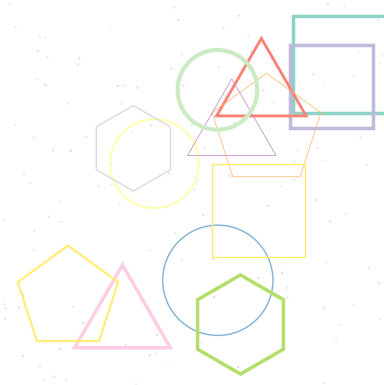[{"shape": "square", "thickness": 2.5, "radius": 0.63, "center": [0.889, 0.833]}, {"shape": "circle", "thickness": 1.5, "radius": 0.58, "center": [0.401, 0.575]}, {"shape": "square", "thickness": 2.5, "radius": 0.54, "center": [0.861, 0.774]}, {"shape": "triangle", "thickness": 2, "radius": 0.67, "center": [0.679, 0.766]}, {"shape": "circle", "thickness": 1, "radius": 0.72, "center": [0.566, 0.272]}, {"shape": "pentagon", "thickness": 0.5, "radius": 0.74, "center": [0.692, 0.661]}, {"shape": "hexagon", "thickness": 2.5, "radius": 0.64, "center": [0.625, 0.157]}, {"shape": "triangle", "thickness": 2.5, "radius": 0.72, "center": [0.318, 0.168]}, {"shape": "hexagon", "thickness": 1, "radius": 0.56, "center": [0.346, 0.615]}, {"shape": "triangle", "thickness": 0.5, "radius": 0.66, "center": [0.602, 0.662]}, {"shape": "circle", "thickness": 3, "radius": 0.52, "center": [0.565, 0.767]}, {"shape": "square", "thickness": 1, "radius": 0.61, "center": [0.67, 0.453]}, {"shape": "pentagon", "thickness": 1.5, "radius": 0.69, "center": [0.177, 0.225]}]